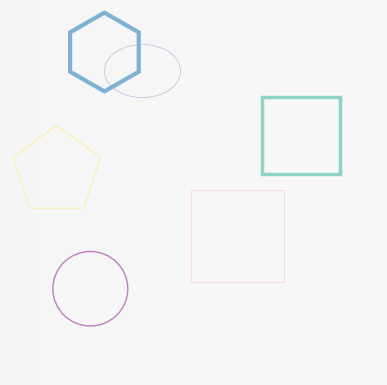[{"shape": "square", "thickness": 2.5, "radius": 0.5, "center": [0.777, 0.648]}, {"shape": "oval", "thickness": 0.5, "radius": 0.49, "center": [0.368, 0.816]}, {"shape": "hexagon", "thickness": 3, "radius": 0.51, "center": [0.269, 0.865]}, {"shape": "square", "thickness": 0.5, "radius": 0.6, "center": [0.612, 0.388]}, {"shape": "circle", "thickness": 1, "radius": 0.48, "center": [0.233, 0.25]}, {"shape": "pentagon", "thickness": 0.5, "radius": 0.59, "center": [0.147, 0.555]}]